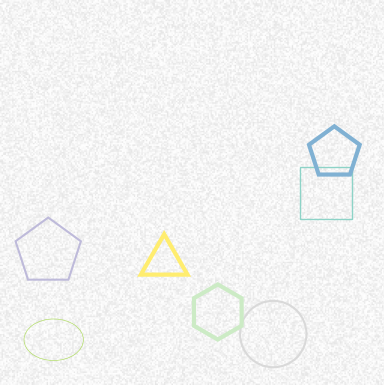[{"shape": "square", "thickness": 1, "radius": 0.34, "center": [0.847, 0.499]}, {"shape": "pentagon", "thickness": 1.5, "radius": 0.45, "center": [0.125, 0.346]}, {"shape": "pentagon", "thickness": 3, "radius": 0.35, "center": [0.868, 0.603]}, {"shape": "oval", "thickness": 0.5, "radius": 0.39, "center": [0.14, 0.118]}, {"shape": "circle", "thickness": 1.5, "radius": 0.43, "center": [0.71, 0.132]}, {"shape": "hexagon", "thickness": 3, "radius": 0.36, "center": [0.566, 0.19]}, {"shape": "triangle", "thickness": 3, "radius": 0.35, "center": [0.426, 0.322]}]